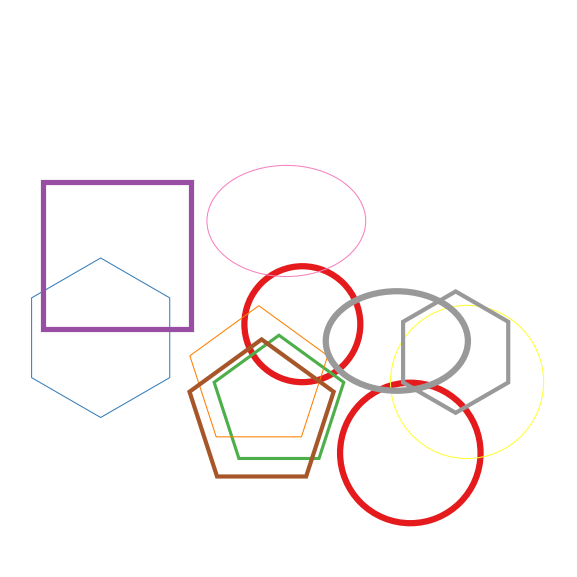[{"shape": "circle", "thickness": 3, "radius": 0.5, "center": [0.524, 0.438]}, {"shape": "circle", "thickness": 3, "radius": 0.61, "center": [0.711, 0.215]}, {"shape": "hexagon", "thickness": 0.5, "radius": 0.69, "center": [0.174, 0.414]}, {"shape": "pentagon", "thickness": 1.5, "radius": 0.59, "center": [0.483, 0.301]}, {"shape": "square", "thickness": 2.5, "radius": 0.64, "center": [0.202, 0.557]}, {"shape": "pentagon", "thickness": 0.5, "radius": 0.63, "center": [0.448, 0.344]}, {"shape": "circle", "thickness": 0.5, "radius": 0.66, "center": [0.809, 0.338]}, {"shape": "pentagon", "thickness": 2, "radius": 0.66, "center": [0.453, 0.28]}, {"shape": "oval", "thickness": 0.5, "radius": 0.69, "center": [0.496, 0.617]}, {"shape": "hexagon", "thickness": 2, "radius": 0.53, "center": [0.789, 0.389]}, {"shape": "oval", "thickness": 3, "radius": 0.62, "center": [0.687, 0.409]}]